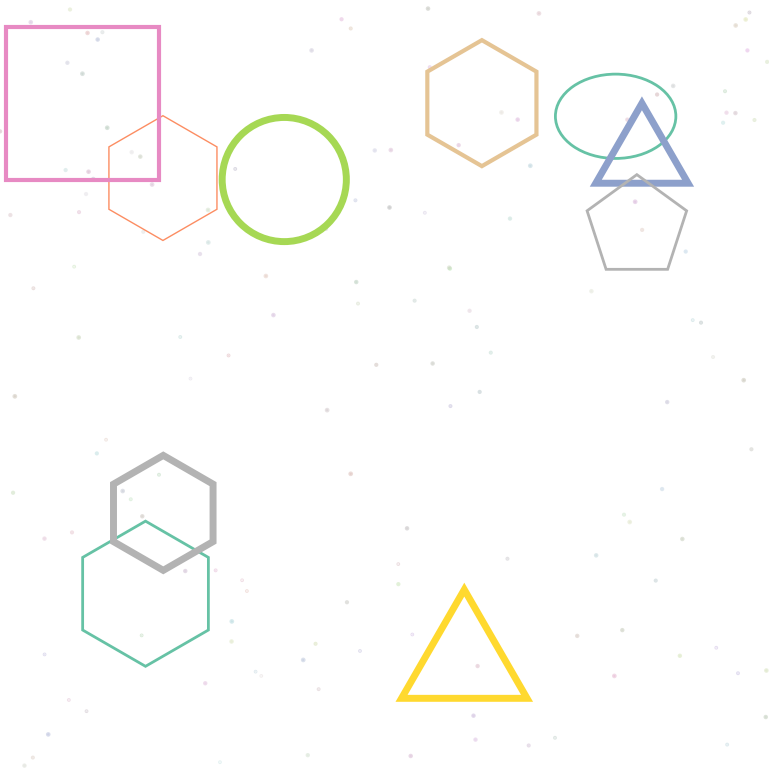[{"shape": "hexagon", "thickness": 1, "radius": 0.47, "center": [0.189, 0.229]}, {"shape": "oval", "thickness": 1, "radius": 0.39, "center": [0.8, 0.849]}, {"shape": "hexagon", "thickness": 0.5, "radius": 0.41, "center": [0.212, 0.769]}, {"shape": "triangle", "thickness": 2.5, "radius": 0.35, "center": [0.834, 0.797]}, {"shape": "square", "thickness": 1.5, "radius": 0.5, "center": [0.107, 0.865]}, {"shape": "circle", "thickness": 2.5, "radius": 0.4, "center": [0.369, 0.767]}, {"shape": "triangle", "thickness": 2.5, "radius": 0.47, "center": [0.603, 0.14]}, {"shape": "hexagon", "thickness": 1.5, "radius": 0.41, "center": [0.626, 0.866]}, {"shape": "hexagon", "thickness": 2.5, "radius": 0.37, "center": [0.212, 0.334]}, {"shape": "pentagon", "thickness": 1, "radius": 0.34, "center": [0.827, 0.705]}]